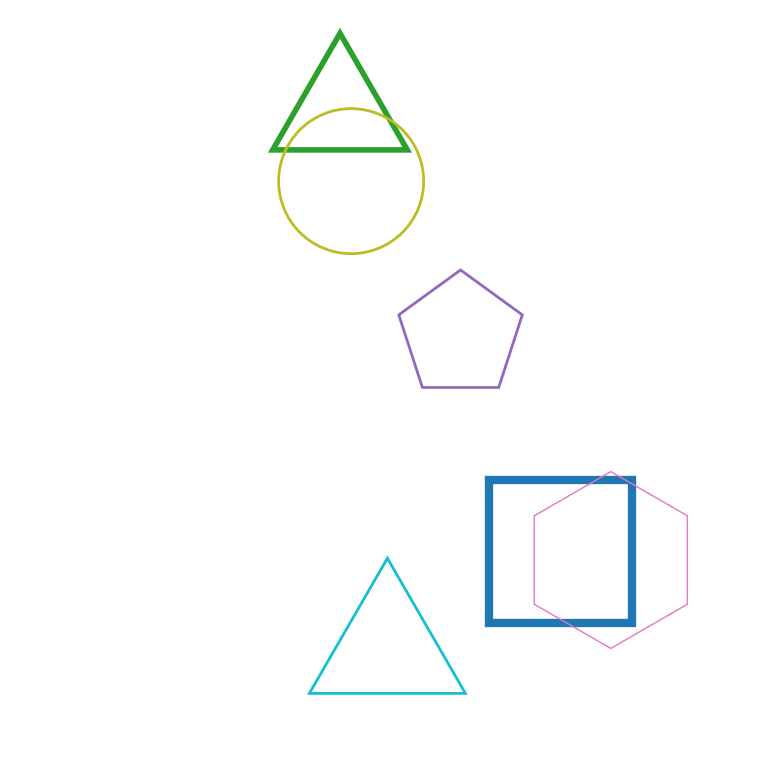[{"shape": "square", "thickness": 3, "radius": 0.46, "center": [0.728, 0.283]}, {"shape": "triangle", "thickness": 2, "radius": 0.5, "center": [0.442, 0.856]}, {"shape": "pentagon", "thickness": 1, "radius": 0.42, "center": [0.598, 0.565]}, {"shape": "hexagon", "thickness": 0.5, "radius": 0.57, "center": [0.793, 0.273]}, {"shape": "circle", "thickness": 1, "radius": 0.47, "center": [0.456, 0.765]}, {"shape": "triangle", "thickness": 1, "radius": 0.59, "center": [0.503, 0.158]}]